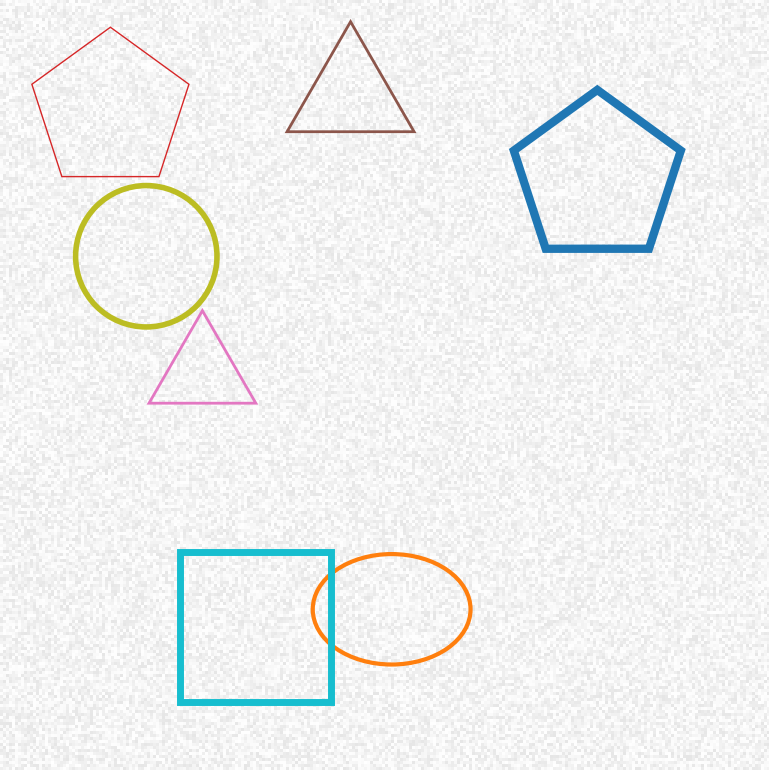[{"shape": "pentagon", "thickness": 3, "radius": 0.57, "center": [0.776, 0.769]}, {"shape": "oval", "thickness": 1.5, "radius": 0.51, "center": [0.509, 0.209]}, {"shape": "pentagon", "thickness": 0.5, "radius": 0.54, "center": [0.143, 0.857]}, {"shape": "triangle", "thickness": 1, "radius": 0.48, "center": [0.455, 0.877]}, {"shape": "triangle", "thickness": 1, "radius": 0.4, "center": [0.263, 0.516]}, {"shape": "circle", "thickness": 2, "radius": 0.46, "center": [0.19, 0.667]}, {"shape": "square", "thickness": 2.5, "radius": 0.49, "center": [0.332, 0.186]}]